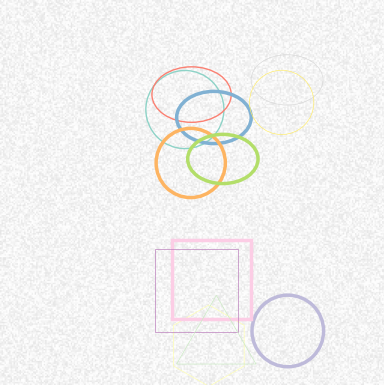[{"shape": "circle", "thickness": 1, "radius": 0.51, "center": [0.48, 0.715]}, {"shape": "hexagon", "thickness": 0.5, "radius": 0.53, "center": [0.543, 0.102]}, {"shape": "circle", "thickness": 2.5, "radius": 0.46, "center": [0.748, 0.14]}, {"shape": "oval", "thickness": 1, "radius": 0.51, "center": [0.498, 0.754]}, {"shape": "oval", "thickness": 2.5, "radius": 0.48, "center": [0.556, 0.695]}, {"shape": "circle", "thickness": 2.5, "radius": 0.45, "center": [0.495, 0.577]}, {"shape": "oval", "thickness": 2.5, "radius": 0.46, "center": [0.579, 0.587]}, {"shape": "square", "thickness": 2.5, "radius": 0.52, "center": [0.55, 0.274]}, {"shape": "oval", "thickness": 0.5, "radius": 0.47, "center": [0.746, 0.792]}, {"shape": "square", "thickness": 0.5, "radius": 0.54, "center": [0.51, 0.245]}, {"shape": "triangle", "thickness": 0.5, "radius": 0.6, "center": [0.562, 0.114]}, {"shape": "circle", "thickness": 0.5, "radius": 0.42, "center": [0.732, 0.734]}]